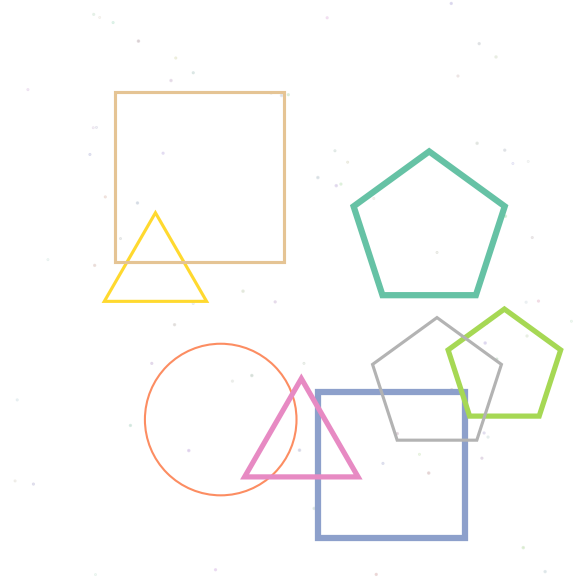[{"shape": "pentagon", "thickness": 3, "radius": 0.69, "center": [0.743, 0.599]}, {"shape": "circle", "thickness": 1, "radius": 0.66, "center": [0.382, 0.273]}, {"shape": "square", "thickness": 3, "radius": 0.63, "center": [0.678, 0.194]}, {"shape": "triangle", "thickness": 2.5, "radius": 0.57, "center": [0.522, 0.23]}, {"shape": "pentagon", "thickness": 2.5, "radius": 0.51, "center": [0.873, 0.362]}, {"shape": "triangle", "thickness": 1.5, "radius": 0.51, "center": [0.269, 0.528]}, {"shape": "square", "thickness": 1.5, "radius": 0.73, "center": [0.346, 0.693]}, {"shape": "pentagon", "thickness": 1.5, "radius": 0.59, "center": [0.757, 0.332]}]